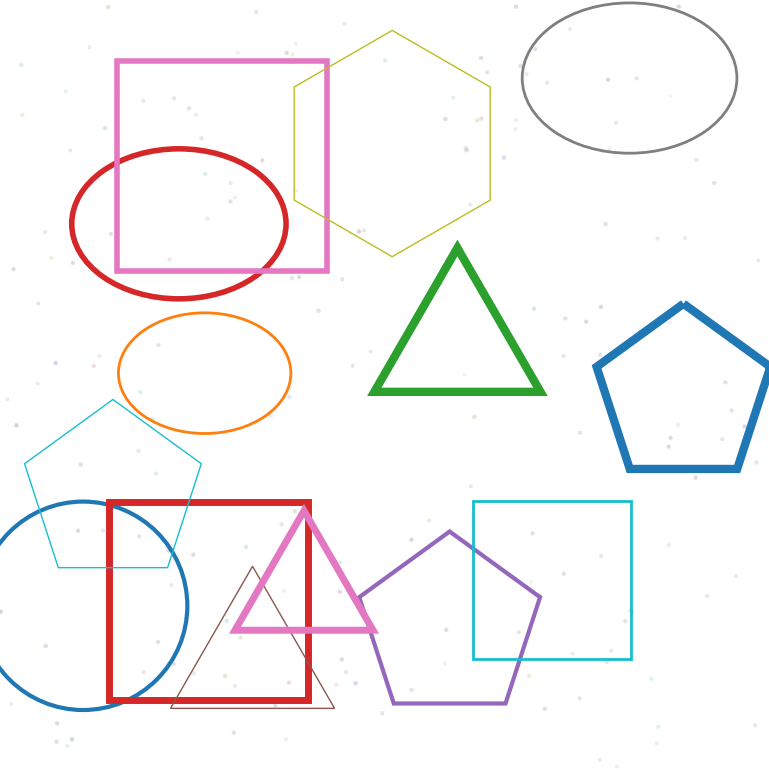[{"shape": "circle", "thickness": 1.5, "radius": 0.68, "center": [0.108, 0.213]}, {"shape": "pentagon", "thickness": 3, "radius": 0.59, "center": [0.888, 0.487]}, {"shape": "oval", "thickness": 1, "radius": 0.56, "center": [0.266, 0.515]}, {"shape": "triangle", "thickness": 3, "radius": 0.62, "center": [0.594, 0.553]}, {"shape": "square", "thickness": 2.5, "radius": 0.64, "center": [0.271, 0.219]}, {"shape": "oval", "thickness": 2, "radius": 0.7, "center": [0.232, 0.709]}, {"shape": "pentagon", "thickness": 1.5, "radius": 0.62, "center": [0.584, 0.186]}, {"shape": "triangle", "thickness": 0.5, "radius": 0.61, "center": [0.328, 0.142]}, {"shape": "triangle", "thickness": 2.5, "radius": 0.52, "center": [0.395, 0.233]}, {"shape": "square", "thickness": 2, "radius": 0.68, "center": [0.289, 0.784]}, {"shape": "oval", "thickness": 1, "radius": 0.7, "center": [0.818, 0.899]}, {"shape": "hexagon", "thickness": 0.5, "radius": 0.73, "center": [0.509, 0.814]}, {"shape": "square", "thickness": 1, "radius": 0.52, "center": [0.717, 0.247]}, {"shape": "pentagon", "thickness": 0.5, "radius": 0.6, "center": [0.147, 0.36]}]